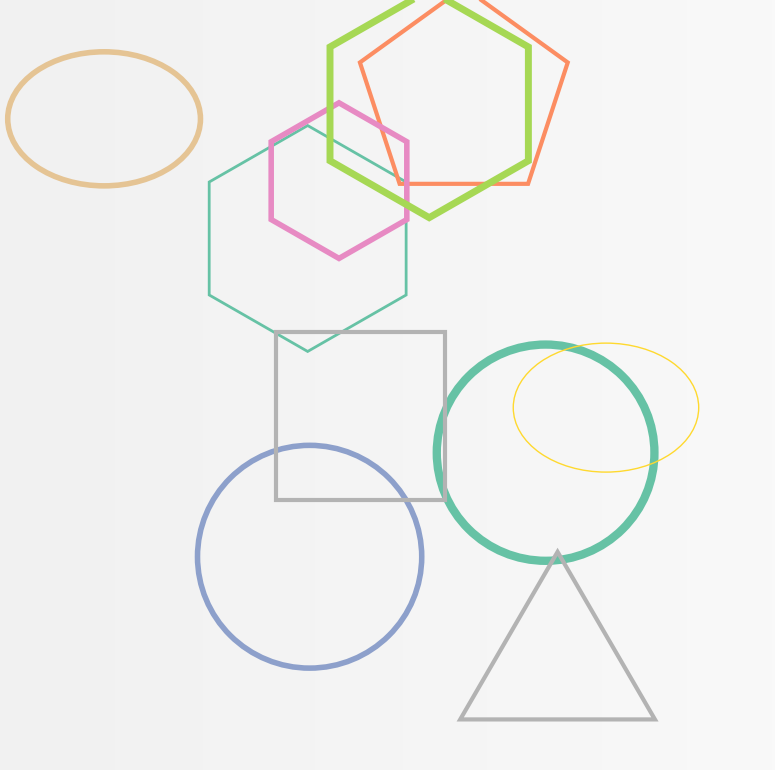[{"shape": "circle", "thickness": 3, "radius": 0.7, "center": [0.704, 0.412]}, {"shape": "hexagon", "thickness": 1, "radius": 0.73, "center": [0.397, 0.69]}, {"shape": "pentagon", "thickness": 1.5, "radius": 0.7, "center": [0.598, 0.875]}, {"shape": "circle", "thickness": 2, "radius": 0.72, "center": [0.4, 0.277]}, {"shape": "hexagon", "thickness": 2, "radius": 0.51, "center": [0.437, 0.765]}, {"shape": "hexagon", "thickness": 2.5, "radius": 0.74, "center": [0.554, 0.865]}, {"shape": "oval", "thickness": 0.5, "radius": 0.6, "center": [0.782, 0.471]}, {"shape": "oval", "thickness": 2, "radius": 0.62, "center": [0.134, 0.846]}, {"shape": "square", "thickness": 1.5, "radius": 0.55, "center": [0.465, 0.46]}, {"shape": "triangle", "thickness": 1.5, "radius": 0.73, "center": [0.719, 0.138]}]